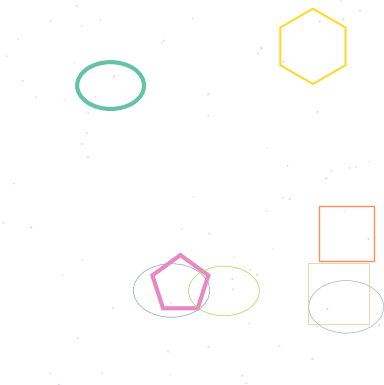[{"shape": "oval", "thickness": 3, "radius": 0.43, "center": [0.287, 0.778]}, {"shape": "square", "thickness": 1, "radius": 0.36, "center": [0.899, 0.393]}, {"shape": "oval", "thickness": 0.5, "radius": 0.5, "center": [0.446, 0.246]}, {"shape": "pentagon", "thickness": 3, "radius": 0.38, "center": [0.469, 0.261]}, {"shape": "oval", "thickness": 0.5, "radius": 0.46, "center": [0.582, 0.244]}, {"shape": "hexagon", "thickness": 1.5, "radius": 0.49, "center": [0.813, 0.88]}, {"shape": "square", "thickness": 0.5, "radius": 0.39, "center": [0.879, 0.239]}, {"shape": "oval", "thickness": 0.5, "radius": 0.49, "center": [0.899, 0.203]}]